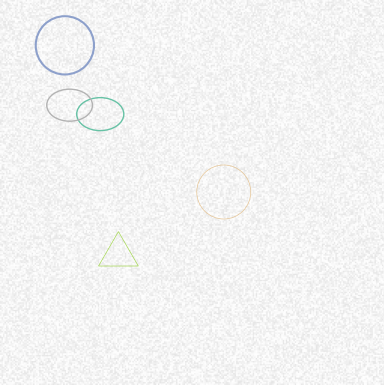[{"shape": "oval", "thickness": 1, "radius": 0.31, "center": [0.26, 0.704]}, {"shape": "circle", "thickness": 1.5, "radius": 0.38, "center": [0.168, 0.882]}, {"shape": "triangle", "thickness": 0.5, "radius": 0.3, "center": [0.308, 0.339]}, {"shape": "circle", "thickness": 0.5, "radius": 0.35, "center": [0.581, 0.501]}, {"shape": "oval", "thickness": 1, "radius": 0.3, "center": [0.181, 0.727]}]